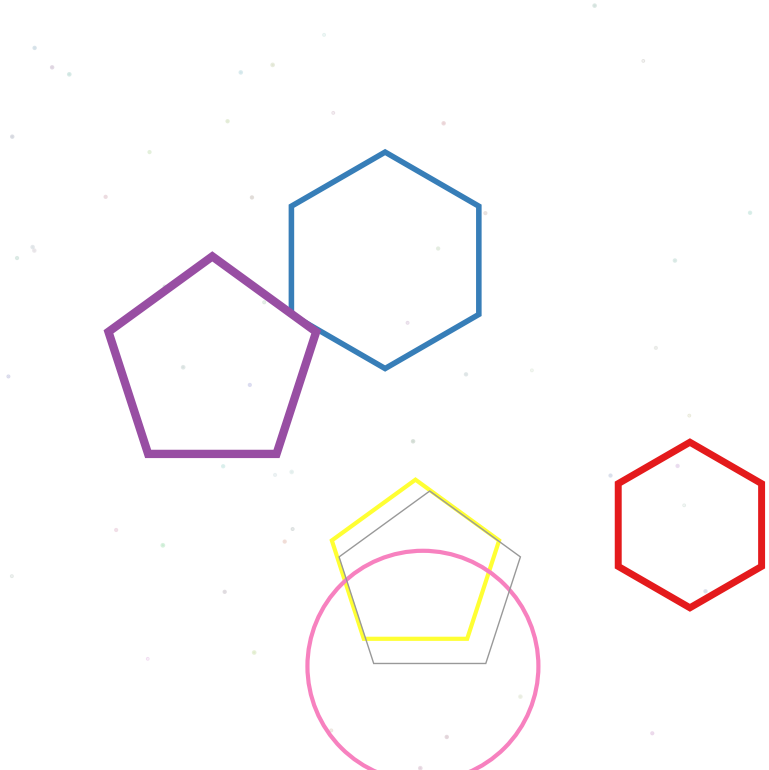[{"shape": "hexagon", "thickness": 2.5, "radius": 0.54, "center": [0.896, 0.318]}, {"shape": "hexagon", "thickness": 2, "radius": 0.7, "center": [0.5, 0.662]}, {"shape": "pentagon", "thickness": 3, "radius": 0.71, "center": [0.276, 0.525]}, {"shape": "pentagon", "thickness": 1.5, "radius": 0.57, "center": [0.54, 0.263]}, {"shape": "circle", "thickness": 1.5, "radius": 0.75, "center": [0.549, 0.135]}, {"shape": "pentagon", "thickness": 0.5, "radius": 0.62, "center": [0.558, 0.238]}]